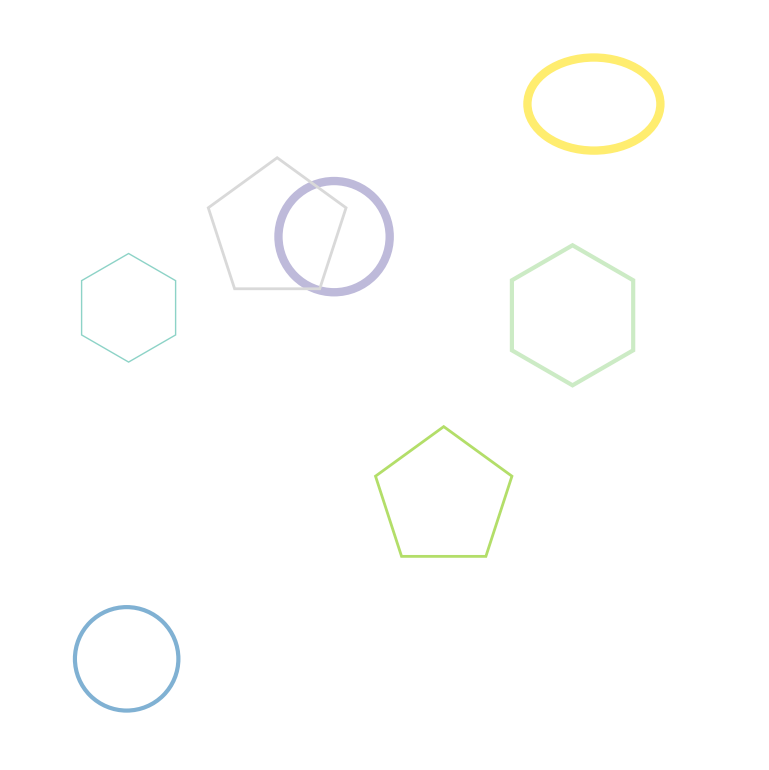[{"shape": "hexagon", "thickness": 0.5, "radius": 0.35, "center": [0.167, 0.6]}, {"shape": "circle", "thickness": 3, "radius": 0.36, "center": [0.434, 0.693]}, {"shape": "circle", "thickness": 1.5, "radius": 0.34, "center": [0.164, 0.144]}, {"shape": "pentagon", "thickness": 1, "radius": 0.47, "center": [0.576, 0.353]}, {"shape": "pentagon", "thickness": 1, "radius": 0.47, "center": [0.36, 0.701]}, {"shape": "hexagon", "thickness": 1.5, "radius": 0.45, "center": [0.744, 0.591]}, {"shape": "oval", "thickness": 3, "radius": 0.43, "center": [0.771, 0.865]}]